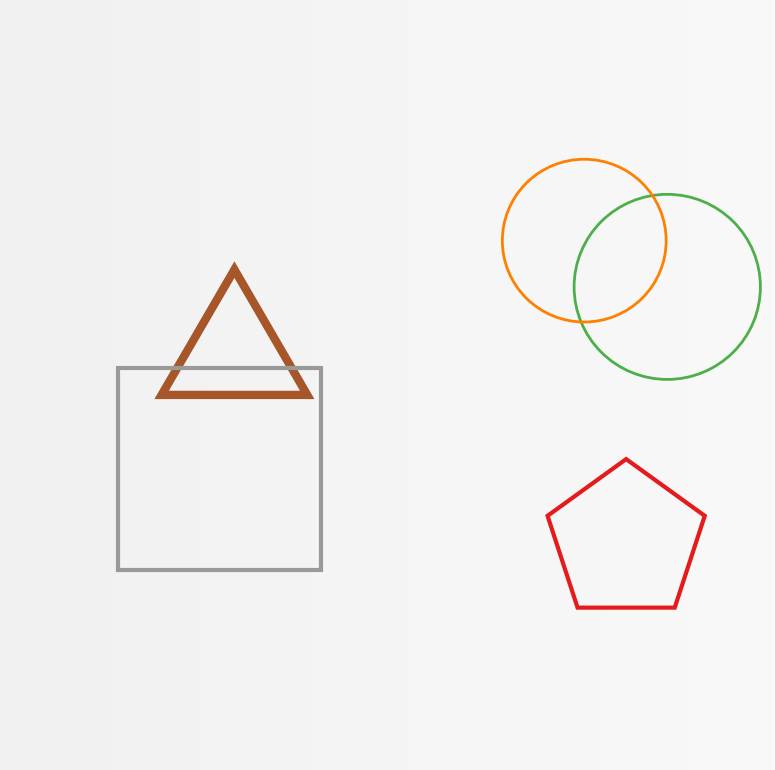[{"shape": "pentagon", "thickness": 1.5, "radius": 0.53, "center": [0.808, 0.297]}, {"shape": "circle", "thickness": 1, "radius": 0.6, "center": [0.861, 0.627]}, {"shape": "circle", "thickness": 1, "radius": 0.53, "center": [0.754, 0.687]}, {"shape": "triangle", "thickness": 3, "radius": 0.54, "center": [0.302, 0.541]}, {"shape": "square", "thickness": 1.5, "radius": 0.66, "center": [0.283, 0.39]}]